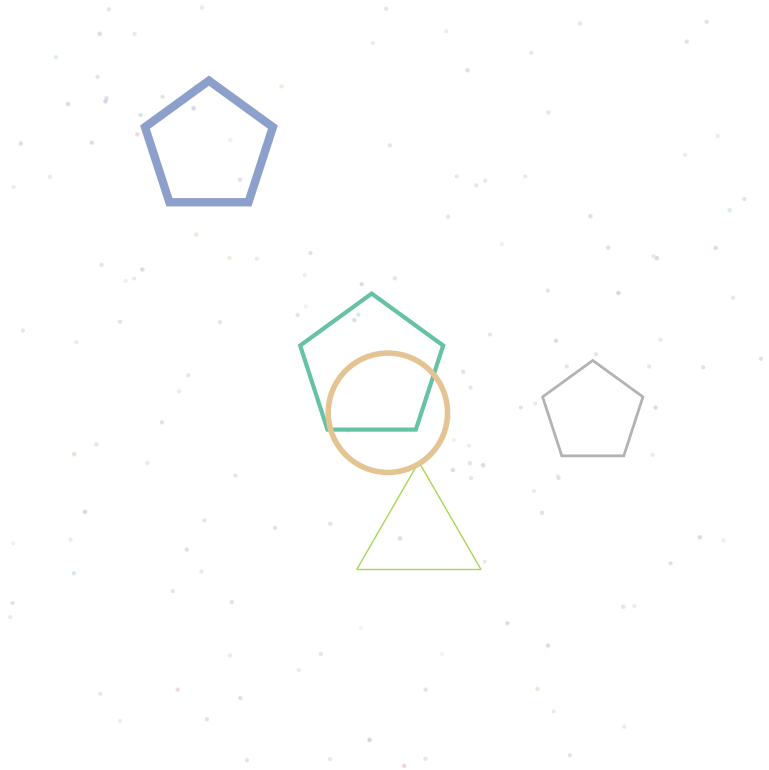[{"shape": "pentagon", "thickness": 1.5, "radius": 0.49, "center": [0.483, 0.521]}, {"shape": "pentagon", "thickness": 3, "radius": 0.44, "center": [0.271, 0.808]}, {"shape": "triangle", "thickness": 0.5, "radius": 0.47, "center": [0.544, 0.307]}, {"shape": "circle", "thickness": 2, "radius": 0.39, "center": [0.504, 0.464]}, {"shape": "pentagon", "thickness": 1, "radius": 0.34, "center": [0.77, 0.463]}]